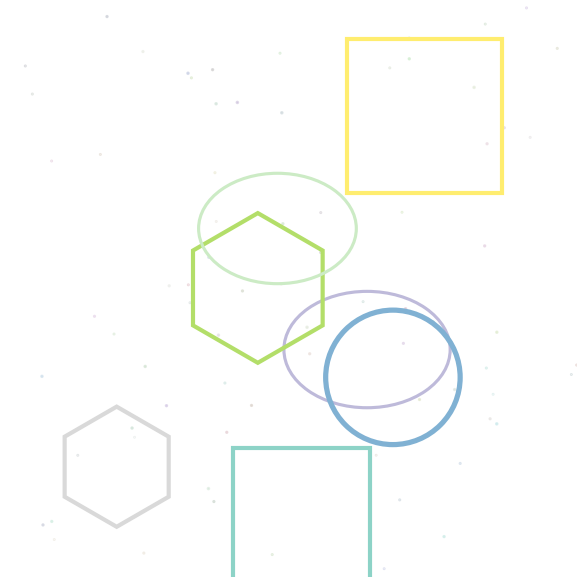[{"shape": "square", "thickness": 2, "radius": 0.59, "center": [0.521, 0.106]}, {"shape": "oval", "thickness": 1.5, "radius": 0.72, "center": [0.636, 0.394]}, {"shape": "circle", "thickness": 2.5, "radius": 0.58, "center": [0.68, 0.346]}, {"shape": "hexagon", "thickness": 2, "radius": 0.65, "center": [0.446, 0.501]}, {"shape": "hexagon", "thickness": 2, "radius": 0.52, "center": [0.202, 0.191]}, {"shape": "oval", "thickness": 1.5, "radius": 0.68, "center": [0.48, 0.604]}, {"shape": "square", "thickness": 2, "radius": 0.67, "center": [0.735, 0.798]}]